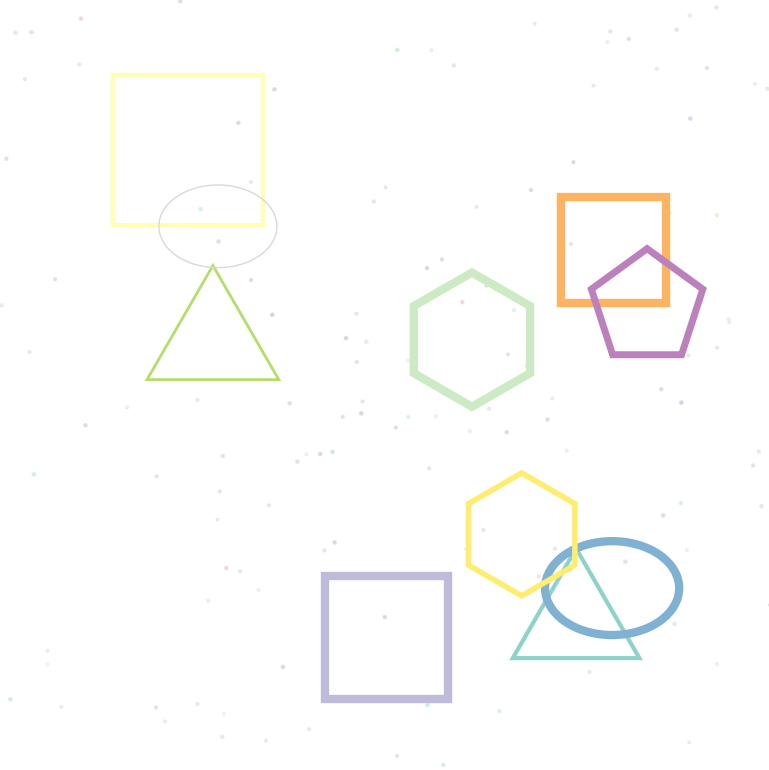[{"shape": "triangle", "thickness": 1.5, "radius": 0.47, "center": [0.748, 0.193]}, {"shape": "square", "thickness": 1.5, "radius": 0.49, "center": [0.244, 0.806]}, {"shape": "square", "thickness": 3, "radius": 0.4, "center": [0.502, 0.172]}, {"shape": "oval", "thickness": 3, "radius": 0.44, "center": [0.795, 0.236]}, {"shape": "square", "thickness": 3, "radius": 0.34, "center": [0.797, 0.675]}, {"shape": "triangle", "thickness": 1, "radius": 0.49, "center": [0.277, 0.556]}, {"shape": "oval", "thickness": 0.5, "radius": 0.38, "center": [0.283, 0.706]}, {"shape": "pentagon", "thickness": 2.5, "radius": 0.38, "center": [0.84, 0.601]}, {"shape": "hexagon", "thickness": 3, "radius": 0.44, "center": [0.613, 0.559]}, {"shape": "hexagon", "thickness": 2, "radius": 0.4, "center": [0.678, 0.306]}]